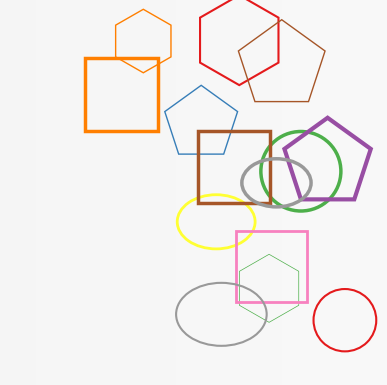[{"shape": "circle", "thickness": 1.5, "radius": 0.4, "center": [0.89, 0.168]}, {"shape": "hexagon", "thickness": 1.5, "radius": 0.58, "center": [0.617, 0.896]}, {"shape": "pentagon", "thickness": 1, "radius": 0.49, "center": [0.519, 0.68]}, {"shape": "circle", "thickness": 2.5, "radius": 0.52, "center": [0.776, 0.555]}, {"shape": "hexagon", "thickness": 0.5, "radius": 0.44, "center": [0.694, 0.251]}, {"shape": "pentagon", "thickness": 3, "radius": 0.59, "center": [0.845, 0.577]}, {"shape": "hexagon", "thickness": 1, "radius": 0.41, "center": [0.37, 0.893]}, {"shape": "square", "thickness": 2.5, "radius": 0.47, "center": [0.313, 0.755]}, {"shape": "oval", "thickness": 2, "radius": 0.5, "center": [0.558, 0.424]}, {"shape": "square", "thickness": 2.5, "radius": 0.46, "center": [0.603, 0.566]}, {"shape": "pentagon", "thickness": 1, "radius": 0.59, "center": [0.727, 0.831]}, {"shape": "square", "thickness": 2, "radius": 0.46, "center": [0.701, 0.307]}, {"shape": "oval", "thickness": 2.5, "radius": 0.45, "center": [0.713, 0.525]}, {"shape": "oval", "thickness": 1.5, "radius": 0.58, "center": [0.571, 0.184]}]